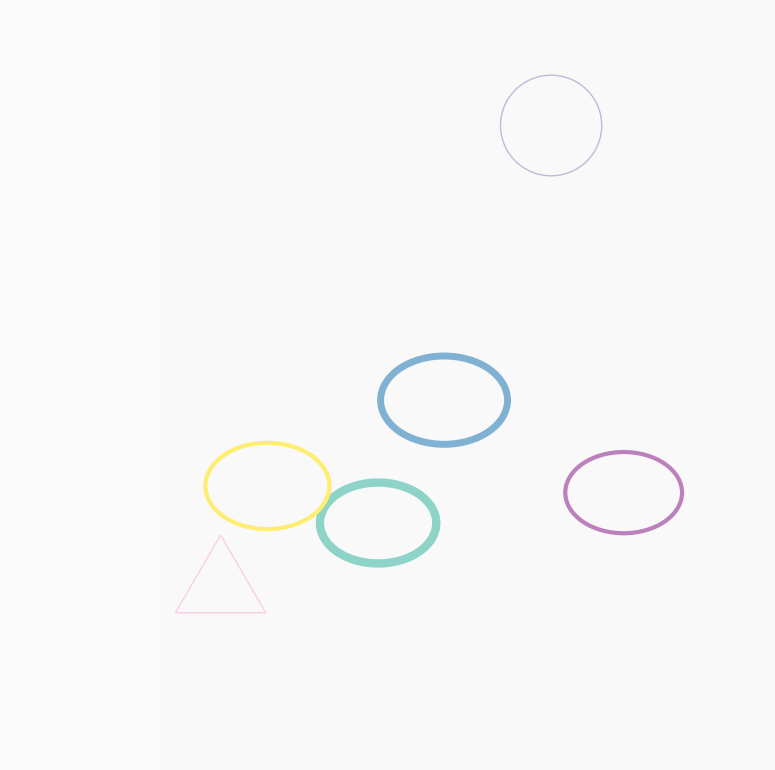[{"shape": "oval", "thickness": 3, "radius": 0.38, "center": [0.488, 0.321]}, {"shape": "circle", "thickness": 0.5, "radius": 0.33, "center": [0.711, 0.837]}, {"shape": "oval", "thickness": 2.5, "radius": 0.41, "center": [0.573, 0.48]}, {"shape": "triangle", "thickness": 0.5, "radius": 0.34, "center": [0.285, 0.238]}, {"shape": "oval", "thickness": 1.5, "radius": 0.38, "center": [0.805, 0.36]}, {"shape": "oval", "thickness": 1.5, "radius": 0.4, "center": [0.345, 0.369]}]